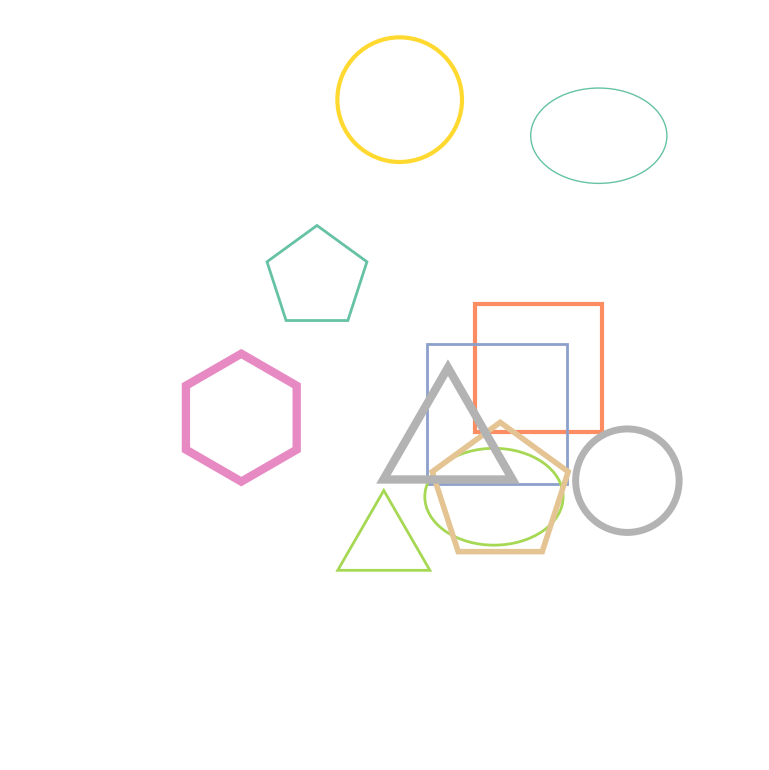[{"shape": "pentagon", "thickness": 1, "radius": 0.34, "center": [0.412, 0.639]}, {"shape": "oval", "thickness": 0.5, "radius": 0.44, "center": [0.778, 0.824]}, {"shape": "square", "thickness": 1.5, "radius": 0.41, "center": [0.699, 0.522]}, {"shape": "square", "thickness": 1, "radius": 0.45, "center": [0.645, 0.463]}, {"shape": "hexagon", "thickness": 3, "radius": 0.42, "center": [0.313, 0.458]}, {"shape": "triangle", "thickness": 1, "radius": 0.35, "center": [0.498, 0.294]}, {"shape": "oval", "thickness": 1, "radius": 0.45, "center": [0.642, 0.355]}, {"shape": "circle", "thickness": 1.5, "radius": 0.4, "center": [0.519, 0.871]}, {"shape": "pentagon", "thickness": 2, "radius": 0.46, "center": [0.65, 0.359]}, {"shape": "circle", "thickness": 2.5, "radius": 0.34, "center": [0.815, 0.376]}, {"shape": "triangle", "thickness": 3, "radius": 0.48, "center": [0.582, 0.426]}]